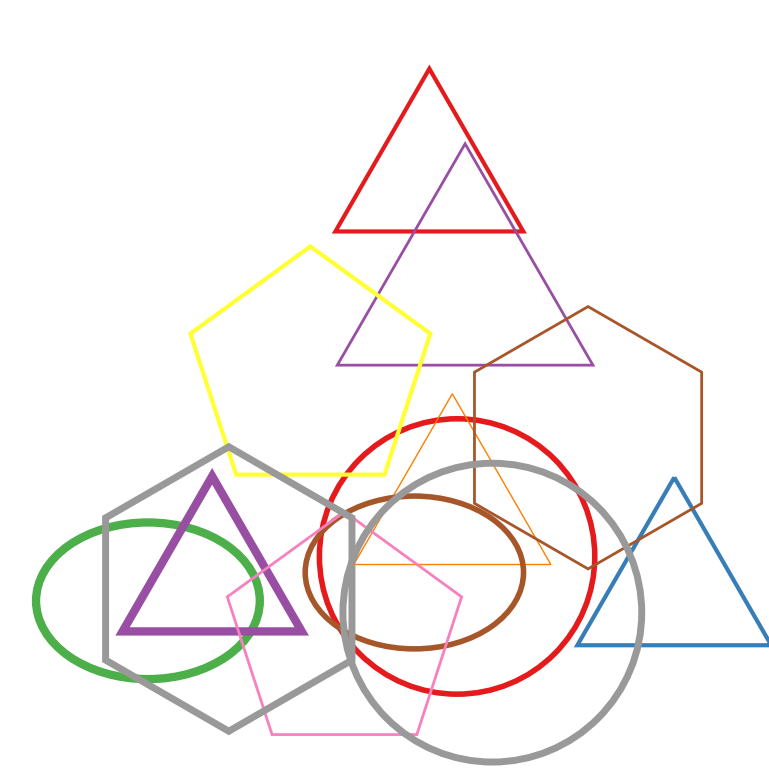[{"shape": "circle", "thickness": 2, "radius": 0.89, "center": [0.594, 0.277]}, {"shape": "triangle", "thickness": 1.5, "radius": 0.7, "center": [0.558, 0.77]}, {"shape": "triangle", "thickness": 1.5, "radius": 0.73, "center": [0.876, 0.235]}, {"shape": "oval", "thickness": 3, "radius": 0.73, "center": [0.192, 0.22]}, {"shape": "triangle", "thickness": 3, "radius": 0.67, "center": [0.276, 0.247]}, {"shape": "triangle", "thickness": 1, "radius": 0.96, "center": [0.604, 0.622]}, {"shape": "triangle", "thickness": 0.5, "radius": 0.74, "center": [0.587, 0.341]}, {"shape": "pentagon", "thickness": 1.5, "radius": 0.82, "center": [0.403, 0.516]}, {"shape": "oval", "thickness": 2, "radius": 0.71, "center": [0.538, 0.257]}, {"shape": "hexagon", "thickness": 1, "radius": 0.85, "center": [0.764, 0.431]}, {"shape": "pentagon", "thickness": 1, "radius": 0.8, "center": [0.447, 0.175]}, {"shape": "circle", "thickness": 2.5, "radius": 0.97, "center": [0.639, 0.204]}, {"shape": "hexagon", "thickness": 2.5, "radius": 0.92, "center": [0.297, 0.235]}]